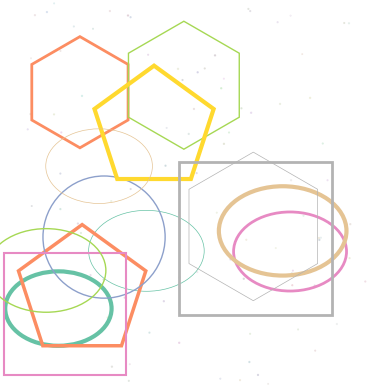[{"shape": "oval", "thickness": 3, "radius": 0.69, "center": [0.152, 0.199]}, {"shape": "oval", "thickness": 0.5, "radius": 0.75, "center": [0.38, 0.348]}, {"shape": "pentagon", "thickness": 2.5, "radius": 0.87, "center": [0.213, 0.243]}, {"shape": "hexagon", "thickness": 2, "radius": 0.72, "center": [0.208, 0.76]}, {"shape": "circle", "thickness": 1, "radius": 0.79, "center": [0.27, 0.384]}, {"shape": "oval", "thickness": 2, "radius": 0.73, "center": [0.753, 0.347]}, {"shape": "square", "thickness": 1.5, "radius": 0.79, "center": [0.169, 0.184]}, {"shape": "oval", "thickness": 1, "radius": 0.78, "center": [0.12, 0.298]}, {"shape": "hexagon", "thickness": 1, "radius": 0.83, "center": [0.478, 0.779]}, {"shape": "pentagon", "thickness": 3, "radius": 0.81, "center": [0.4, 0.667]}, {"shape": "oval", "thickness": 0.5, "radius": 0.69, "center": [0.257, 0.568]}, {"shape": "oval", "thickness": 3, "radius": 0.83, "center": [0.734, 0.4]}, {"shape": "hexagon", "thickness": 0.5, "radius": 0.96, "center": [0.658, 0.412]}, {"shape": "square", "thickness": 2, "radius": 1.0, "center": [0.664, 0.38]}]